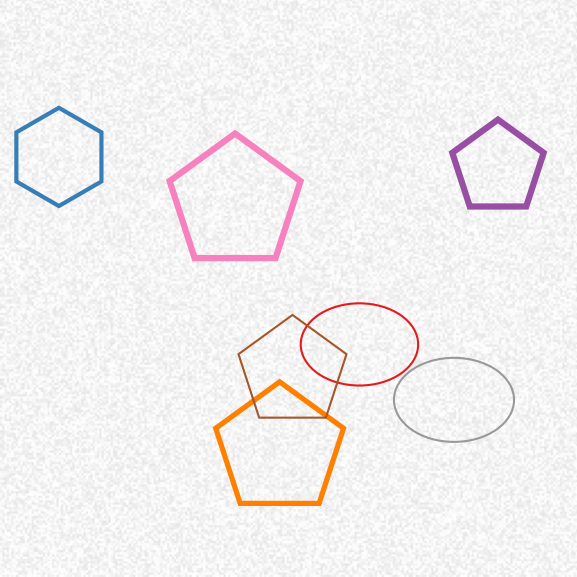[{"shape": "oval", "thickness": 1, "radius": 0.51, "center": [0.622, 0.403]}, {"shape": "hexagon", "thickness": 2, "radius": 0.43, "center": [0.102, 0.727]}, {"shape": "pentagon", "thickness": 3, "radius": 0.42, "center": [0.862, 0.709]}, {"shape": "pentagon", "thickness": 2.5, "radius": 0.58, "center": [0.484, 0.222]}, {"shape": "pentagon", "thickness": 1, "radius": 0.49, "center": [0.507, 0.355]}, {"shape": "pentagon", "thickness": 3, "radius": 0.6, "center": [0.407, 0.649]}, {"shape": "oval", "thickness": 1, "radius": 0.52, "center": [0.786, 0.307]}]